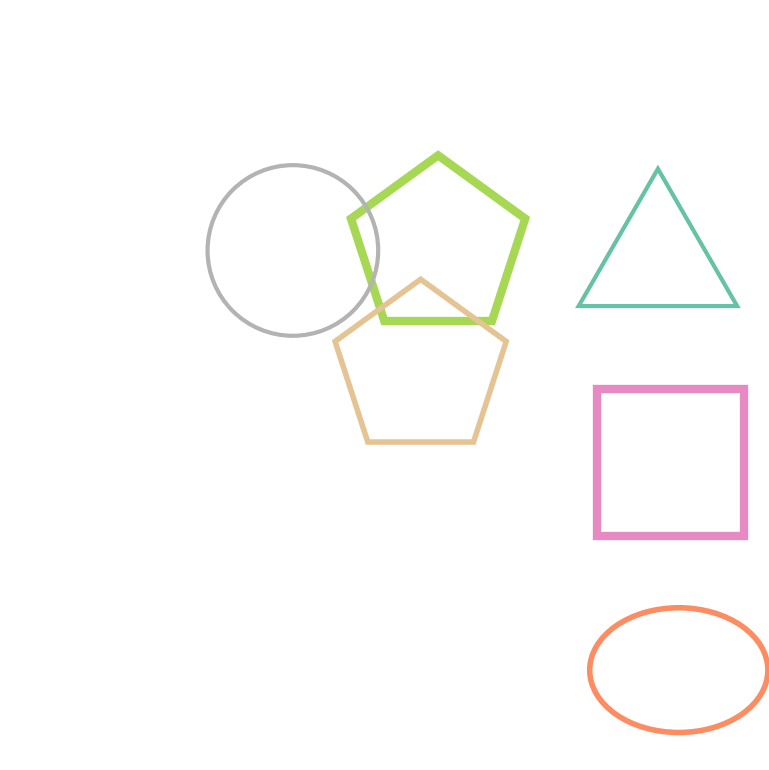[{"shape": "triangle", "thickness": 1.5, "radius": 0.59, "center": [0.854, 0.662]}, {"shape": "oval", "thickness": 2, "radius": 0.58, "center": [0.882, 0.13]}, {"shape": "square", "thickness": 3, "radius": 0.48, "center": [0.871, 0.4]}, {"shape": "pentagon", "thickness": 3, "radius": 0.59, "center": [0.569, 0.679]}, {"shape": "pentagon", "thickness": 2, "radius": 0.58, "center": [0.546, 0.52]}, {"shape": "circle", "thickness": 1.5, "radius": 0.55, "center": [0.38, 0.675]}]